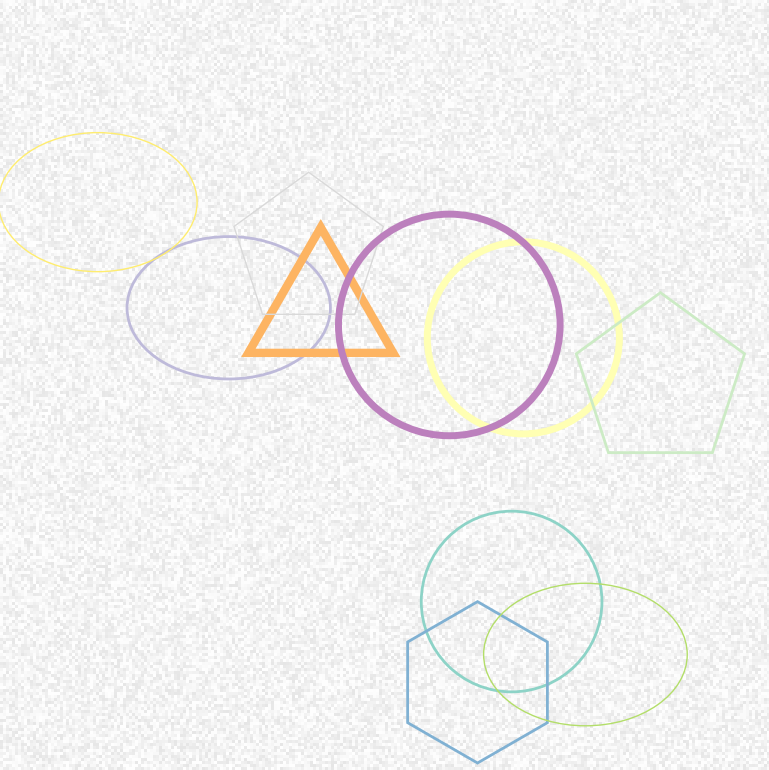[{"shape": "circle", "thickness": 1, "radius": 0.59, "center": [0.664, 0.219]}, {"shape": "circle", "thickness": 2.5, "radius": 0.62, "center": [0.68, 0.561]}, {"shape": "oval", "thickness": 1, "radius": 0.66, "center": [0.297, 0.6]}, {"shape": "hexagon", "thickness": 1, "radius": 0.52, "center": [0.62, 0.114]}, {"shape": "triangle", "thickness": 3, "radius": 0.54, "center": [0.417, 0.596]}, {"shape": "oval", "thickness": 0.5, "radius": 0.66, "center": [0.76, 0.15]}, {"shape": "pentagon", "thickness": 0.5, "radius": 0.51, "center": [0.401, 0.674]}, {"shape": "circle", "thickness": 2.5, "radius": 0.72, "center": [0.584, 0.578]}, {"shape": "pentagon", "thickness": 1, "radius": 0.57, "center": [0.858, 0.505]}, {"shape": "oval", "thickness": 0.5, "radius": 0.64, "center": [0.127, 0.737]}]